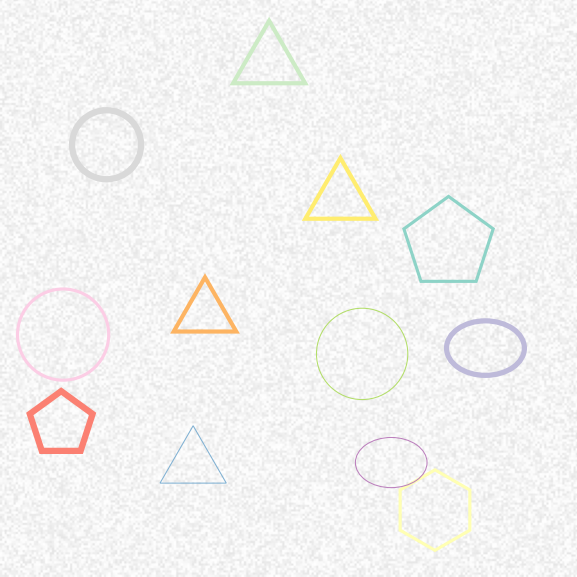[{"shape": "pentagon", "thickness": 1.5, "radius": 0.41, "center": [0.777, 0.578]}, {"shape": "hexagon", "thickness": 1.5, "radius": 0.35, "center": [0.753, 0.116]}, {"shape": "oval", "thickness": 2.5, "radius": 0.34, "center": [0.841, 0.396]}, {"shape": "pentagon", "thickness": 3, "radius": 0.29, "center": [0.106, 0.265]}, {"shape": "triangle", "thickness": 0.5, "radius": 0.33, "center": [0.334, 0.196]}, {"shape": "triangle", "thickness": 2, "radius": 0.31, "center": [0.355, 0.456]}, {"shape": "circle", "thickness": 0.5, "radius": 0.4, "center": [0.627, 0.386]}, {"shape": "circle", "thickness": 1.5, "radius": 0.39, "center": [0.109, 0.42]}, {"shape": "circle", "thickness": 3, "radius": 0.3, "center": [0.185, 0.749]}, {"shape": "oval", "thickness": 0.5, "radius": 0.31, "center": [0.677, 0.198]}, {"shape": "triangle", "thickness": 2, "radius": 0.36, "center": [0.466, 0.891]}, {"shape": "triangle", "thickness": 2, "radius": 0.35, "center": [0.589, 0.655]}]